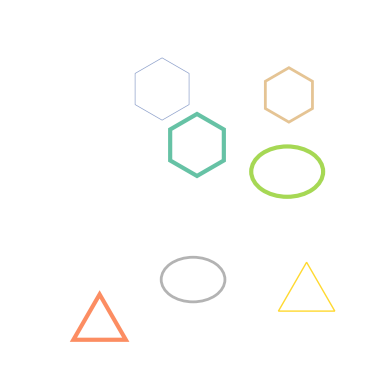[{"shape": "hexagon", "thickness": 3, "radius": 0.4, "center": [0.512, 0.623]}, {"shape": "triangle", "thickness": 3, "radius": 0.39, "center": [0.259, 0.157]}, {"shape": "hexagon", "thickness": 0.5, "radius": 0.4, "center": [0.421, 0.769]}, {"shape": "oval", "thickness": 3, "radius": 0.47, "center": [0.746, 0.554]}, {"shape": "triangle", "thickness": 1, "radius": 0.42, "center": [0.796, 0.234]}, {"shape": "hexagon", "thickness": 2, "radius": 0.35, "center": [0.75, 0.753]}, {"shape": "oval", "thickness": 2, "radius": 0.41, "center": [0.501, 0.274]}]